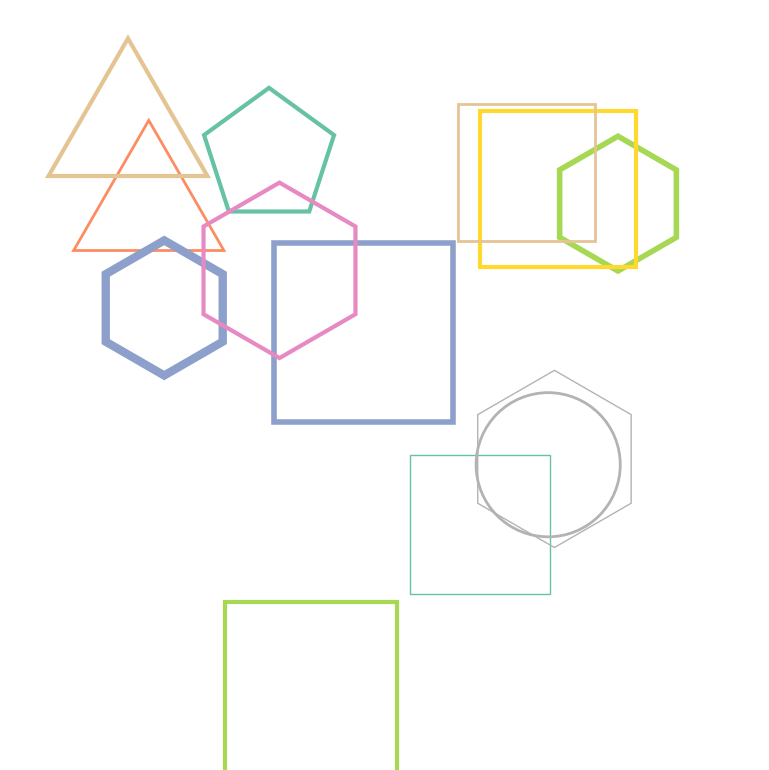[{"shape": "square", "thickness": 0.5, "radius": 0.45, "center": [0.623, 0.318]}, {"shape": "pentagon", "thickness": 1.5, "radius": 0.44, "center": [0.349, 0.797]}, {"shape": "triangle", "thickness": 1, "radius": 0.56, "center": [0.193, 0.731]}, {"shape": "hexagon", "thickness": 3, "radius": 0.44, "center": [0.213, 0.6]}, {"shape": "square", "thickness": 2, "radius": 0.58, "center": [0.472, 0.568]}, {"shape": "hexagon", "thickness": 1.5, "radius": 0.57, "center": [0.363, 0.649]}, {"shape": "square", "thickness": 1.5, "radius": 0.56, "center": [0.404, 0.107]}, {"shape": "hexagon", "thickness": 2, "radius": 0.44, "center": [0.803, 0.736]}, {"shape": "square", "thickness": 1.5, "radius": 0.51, "center": [0.725, 0.755]}, {"shape": "triangle", "thickness": 1.5, "radius": 0.6, "center": [0.166, 0.831]}, {"shape": "square", "thickness": 1, "radius": 0.44, "center": [0.683, 0.776]}, {"shape": "hexagon", "thickness": 0.5, "radius": 0.58, "center": [0.72, 0.404]}, {"shape": "circle", "thickness": 1, "radius": 0.47, "center": [0.712, 0.396]}]